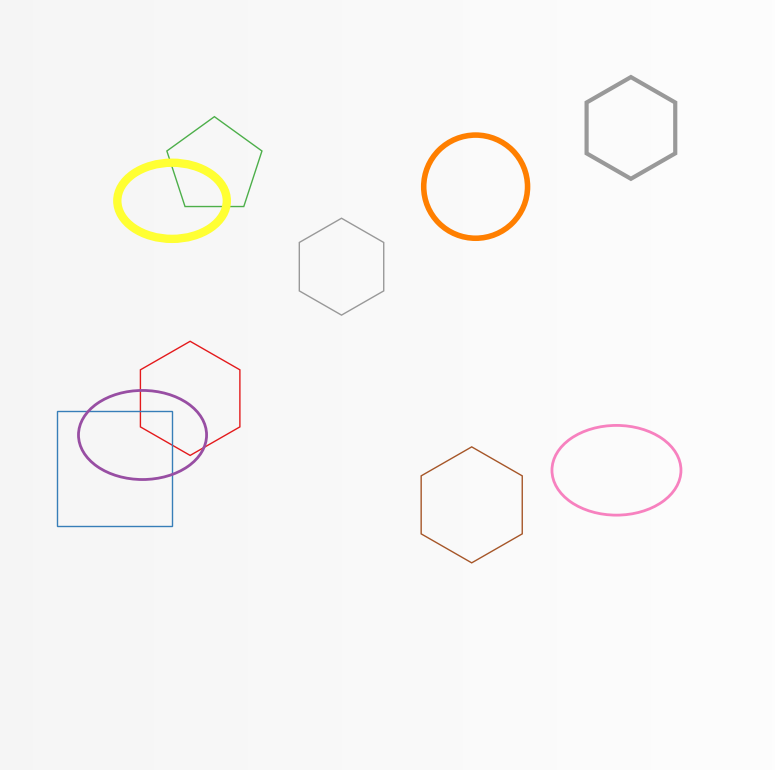[{"shape": "hexagon", "thickness": 0.5, "radius": 0.37, "center": [0.245, 0.483]}, {"shape": "square", "thickness": 0.5, "radius": 0.37, "center": [0.148, 0.392]}, {"shape": "pentagon", "thickness": 0.5, "radius": 0.32, "center": [0.277, 0.784]}, {"shape": "oval", "thickness": 1, "radius": 0.41, "center": [0.184, 0.435]}, {"shape": "circle", "thickness": 2, "radius": 0.33, "center": [0.614, 0.758]}, {"shape": "oval", "thickness": 3, "radius": 0.35, "center": [0.222, 0.739]}, {"shape": "hexagon", "thickness": 0.5, "radius": 0.38, "center": [0.609, 0.344]}, {"shape": "oval", "thickness": 1, "radius": 0.42, "center": [0.795, 0.389]}, {"shape": "hexagon", "thickness": 0.5, "radius": 0.31, "center": [0.441, 0.654]}, {"shape": "hexagon", "thickness": 1.5, "radius": 0.33, "center": [0.814, 0.834]}]